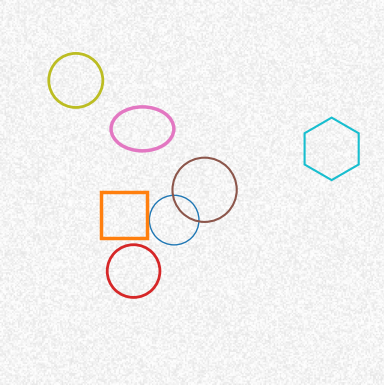[{"shape": "circle", "thickness": 1, "radius": 0.32, "center": [0.452, 0.428]}, {"shape": "square", "thickness": 2.5, "radius": 0.3, "center": [0.322, 0.441]}, {"shape": "circle", "thickness": 2, "radius": 0.34, "center": [0.347, 0.296]}, {"shape": "circle", "thickness": 1.5, "radius": 0.42, "center": [0.531, 0.507]}, {"shape": "oval", "thickness": 2.5, "radius": 0.41, "center": [0.37, 0.665]}, {"shape": "circle", "thickness": 2, "radius": 0.35, "center": [0.197, 0.791]}, {"shape": "hexagon", "thickness": 1.5, "radius": 0.41, "center": [0.861, 0.613]}]